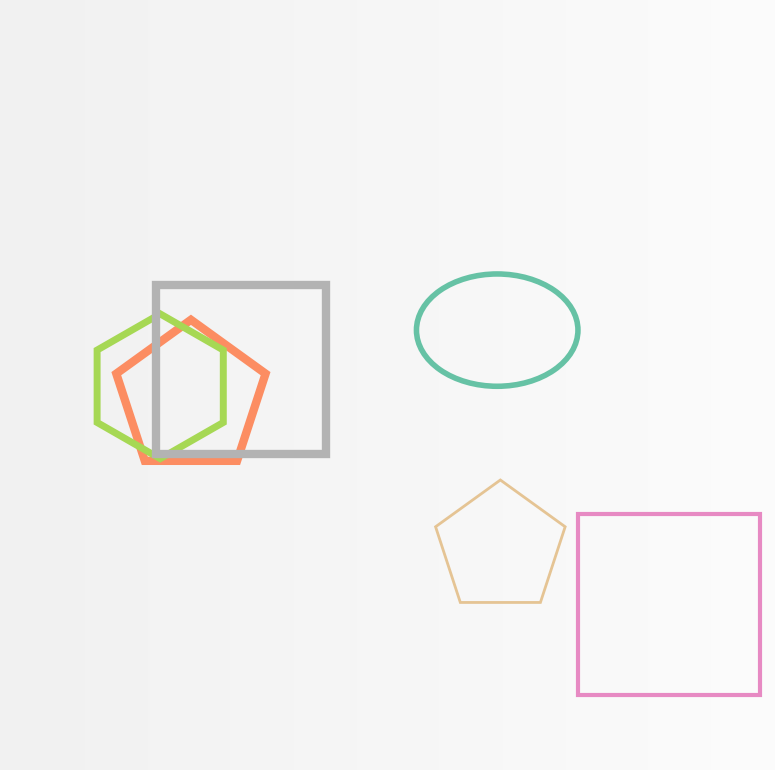[{"shape": "oval", "thickness": 2, "radius": 0.52, "center": [0.642, 0.571]}, {"shape": "pentagon", "thickness": 3, "radius": 0.51, "center": [0.246, 0.483]}, {"shape": "square", "thickness": 1.5, "radius": 0.59, "center": [0.863, 0.215]}, {"shape": "hexagon", "thickness": 2.5, "radius": 0.47, "center": [0.207, 0.498]}, {"shape": "pentagon", "thickness": 1, "radius": 0.44, "center": [0.646, 0.289]}, {"shape": "square", "thickness": 3, "radius": 0.55, "center": [0.311, 0.52]}]